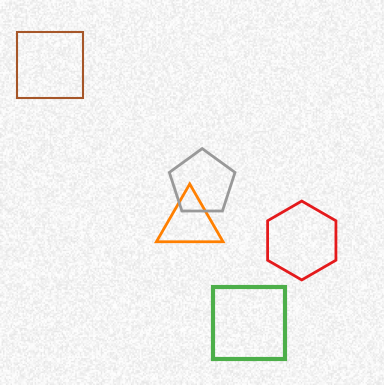[{"shape": "hexagon", "thickness": 2, "radius": 0.51, "center": [0.784, 0.375]}, {"shape": "square", "thickness": 3, "radius": 0.47, "center": [0.646, 0.161]}, {"shape": "triangle", "thickness": 2, "radius": 0.5, "center": [0.493, 0.422]}, {"shape": "square", "thickness": 1.5, "radius": 0.43, "center": [0.13, 0.831]}, {"shape": "pentagon", "thickness": 2, "radius": 0.45, "center": [0.525, 0.524]}]